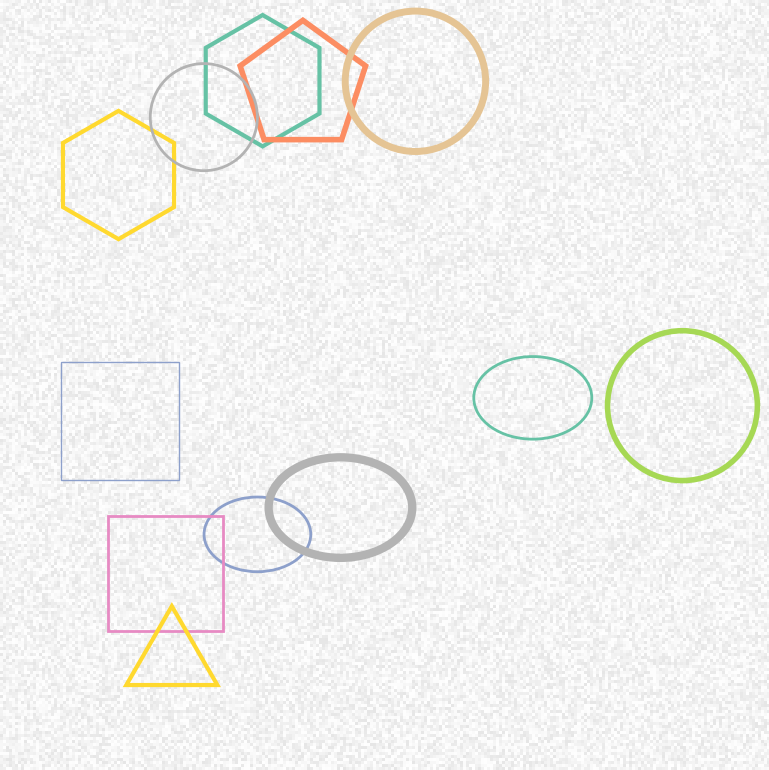[{"shape": "hexagon", "thickness": 1.5, "radius": 0.43, "center": [0.341, 0.895]}, {"shape": "oval", "thickness": 1, "radius": 0.38, "center": [0.692, 0.483]}, {"shape": "pentagon", "thickness": 2, "radius": 0.43, "center": [0.393, 0.888]}, {"shape": "square", "thickness": 0.5, "radius": 0.38, "center": [0.156, 0.453]}, {"shape": "oval", "thickness": 1, "radius": 0.35, "center": [0.334, 0.306]}, {"shape": "square", "thickness": 1, "radius": 0.37, "center": [0.215, 0.255]}, {"shape": "circle", "thickness": 2, "radius": 0.49, "center": [0.886, 0.473]}, {"shape": "hexagon", "thickness": 1.5, "radius": 0.42, "center": [0.154, 0.773]}, {"shape": "triangle", "thickness": 1.5, "radius": 0.34, "center": [0.223, 0.144]}, {"shape": "circle", "thickness": 2.5, "radius": 0.46, "center": [0.54, 0.894]}, {"shape": "circle", "thickness": 1, "radius": 0.35, "center": [0.265, 0.848]}, {"shape": "oval", "thickness": 3, "radius": 0.47, "center": [0.442, 0.341]}]